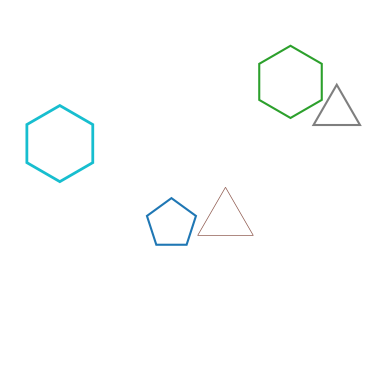[{"shape": "pentagon", "thickness": 1.5, "radius": 0.33, "center": [0.445, 0.418]}, {"shape": "hexagon", "thickness": 1.5, "radius": 0.47, "center": [0.755, 0.787]}, {"shape": "triangle", "thickness": 0.5, "radius": 0.42, "center": [0.586, 0.43]}, {"shape": "triangle", "thickness": 1.5, "radius": 0.35, "center": [0.875, 0.71]}, {"shape": "hexagon", "thickness": 2, "radius": 0.49, "center": [0.155, 0.627]}]